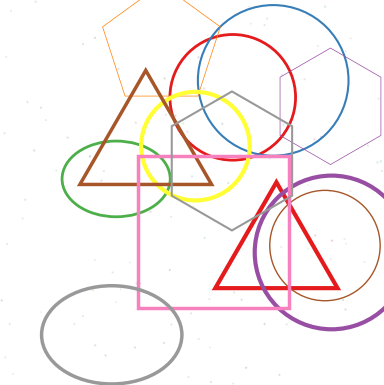[{"shape": "triangle", "thickness": 3, "radius": 0.92, "center": [0.718, 0.343]}, {"shape": "circle", "thickness": 2, "radius": 0.82, "center": [0.605, 0.747]}, {"shape": "circle", "thickness": 1.5, "radius": 0.98, "center": [0.71, 0.791]}, {"shape": "oval", "thickness": 2, "radius": 0.7, "center": [0.302, 0.535]}, {"shape": "circle", "thickness": 3, "radius": 1.0, "center": [0.861, 0.344]}, {"shape": "hexagon", "thickness": 0.5, "radius": 0.76, "center": [0.858, 0.724]}, {"shape": "pentagon", "thickness": 0.5, "radius": 0.8, "center": [0.419, 0.881]}, {"shape": "circle", "thickness": 3, "radius": 0.7, "center": [0.508, 0.62]}, {"shape": "triangle", "thickness": 2.5, "radius": 0.99, "center": [0.379, 0.62]}, {"shape": "circle", "thickness": 1, "radius": 0.72, "center": [0.844, 0.362]}, {"shape": "square", "thickness": 2.5, "radius": 0.98, "center": [0.554, 0.398]}, {"shape": "hexagon", "thickness": 1.5, "radius": 0.9, "center": [0.602, 0.582]}, {"shape": "oval", "thickness": 2.5, "radius": 0.91, "center": [0.29, 0.13]}]